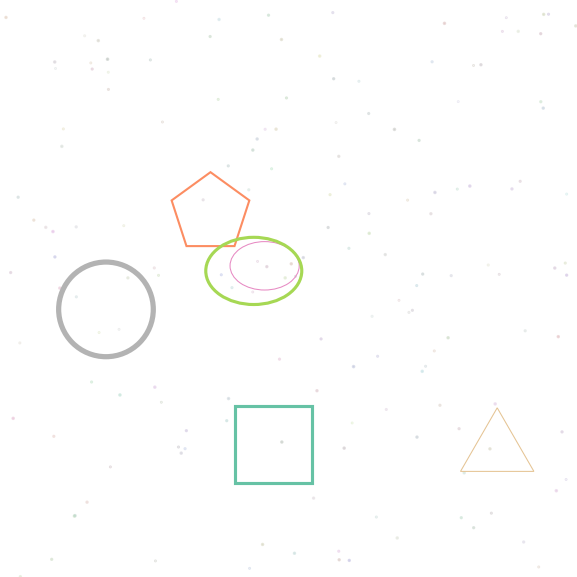[{"shape": "square", "thickness": 1.5, "radius": 0.33, "center": [0.474, 0.229]}, {"shape": "pentagon", "thickness": 1, "radius": 0.35, "center": [0.364, 0.63]}, {"shape": "oval", "thickness": 0.5, "radius": 0.3, "center": [0.458, 0.539]}, {"shape": "oval", "thickness": 1.5, "radius": 0.42, "center": [0.439, 0.53]}, {"shape": "triangle", "thickness": 0.5, "radius": 0.37, "center": [0.861, 0.22]}, {"shape": "circle", "thickness": 2.5, "radius": 0.41, "center": [0.184, 0.463]}]